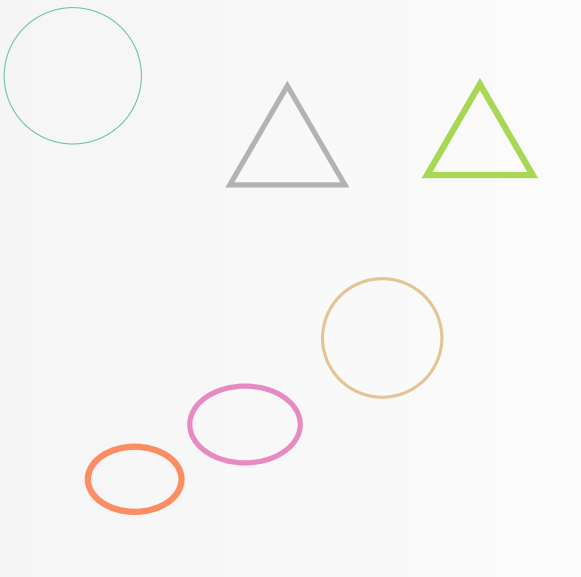[{"shape": "circle", "thickness": 0.5, "radius": 0.59, "center": [0.125, 0.868]}, {"shape": "oval", "thickness": 3, "radius": 0.4, "center": [0.232, 0.169]}, {"shape": "oval", "thickness": 2.5, "radius": 0.48, "center": [0.422, 0.264]}, {"shape": "triangle", "thickness": 3, "radius": 0.52, "center": [0.826, 0.749]}, {"shape": "circle", "thickness": 1.5, "radius": 0.51, "center": [0.658, 0.414]}, {"shape": "triangle", "thickness": 2.5, "radius": 0.57, "center": [0.494, 0.736]}]